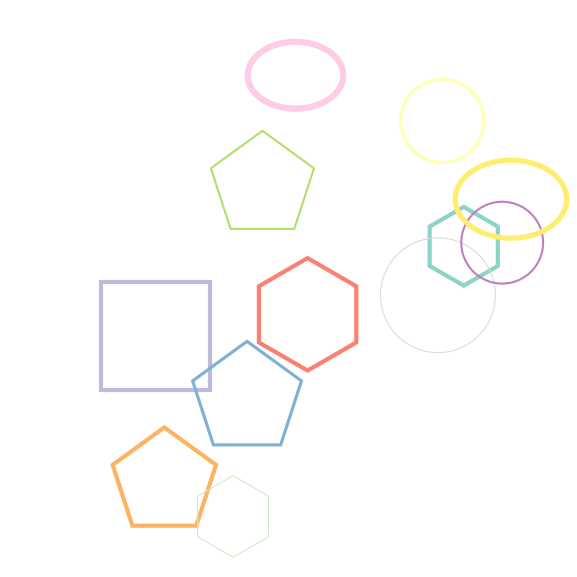[{"shape": "hexagon", "thickness": 2, "radius": 0.34, "center": [0.803, 0.573]}, {"shape": "circle", "thickness": 1.5, "radius": 0.36, "center": [0.766, 0.79]}, {"shape": "square", "thickness": 2, "radius": 0.47, "center": [0.269, 0.418]}, {"shape": "hexagon", "thickness": 2, "radius": 0.49, "center": [0.533, 0.455]}, {"shape": "pentagon", "thickness": 1.5, "radius": 0.5, "center": [0.428, 0.309]}, {"shape": "pentagon", "thickness": 2, "radius": 0.47, "center": [0.285, 0.165]}, {"shape": "pentagon", "thickness": 1, "radius": 0.47, "center": [0.454, 0.679]}, {"shape": "oval", "thickness": 3, "radius": 0.41, "center": [0.512, 0.869]}, {"shape": "circle", "thickness": 0.5, "radius": 0.5, "center": [0.758, 0.488]}, {"shape": "circle", "thickness": 1, "radius": 0.35, "center": [0.87, 0.579]}, {"shape": "hexagon", "thickness": 0.5, "radius": 0.35, "center": [0.404, 0.105]}, {"shape": "oval", "thickness": 2.5, "radius": 0.48, "center": [0.885, 0.654]}]